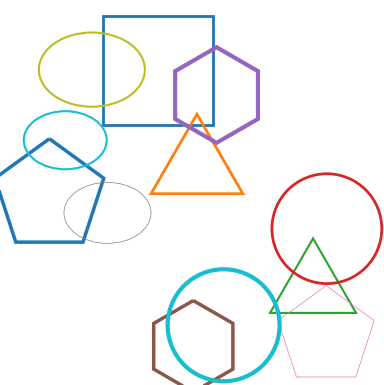[{"shape": "pentagon", "thickness": 2.5, "radius": 0.74, "center": [0.128, 0.491]}, {"shape": "square", "thickness": 2, "radius": 0.71, "center": [0.41, 0.817]}, {"shape": "triangle", "thickness": 2, "radius": 0.69, "center": [0.512, 0.566]}, {"shape": "triangle", "thickness": 1.5, "radius": 0.64, "center": [0.813, 0.252]}, {"shape": "circle", "thickness": 2, "radius": 0.71, "center": [0.849, 0.406]}, {"shape": "hexagon", "thickness": 3, "radius": 0.62, "center": [0.562, 0.753]}, {"shape": "hexagon", "thickness": 2.5, "radius": 0.59, "center": [0.502, 0.101]}, {"shape": "pentagon", "thickness": 0.5, "radius": 0.66, "center": [0.847, 0.127]}, {"shape": "oval", "thickness": 0.5, "radius": 0.57, "center": [0.279, 0.447]}, {"shape": "oval", "thickness": 1.5, "radius": 0.69, "center": [0.239, 0.819]}, {"shape": "oval", "thickness": 1.5, "radius": 0.54, "center": [0.169, 0.636]}, {"shape": "circle", "thickness": 3, "radius": 0.73, "center": [0.581, 0.155]}]